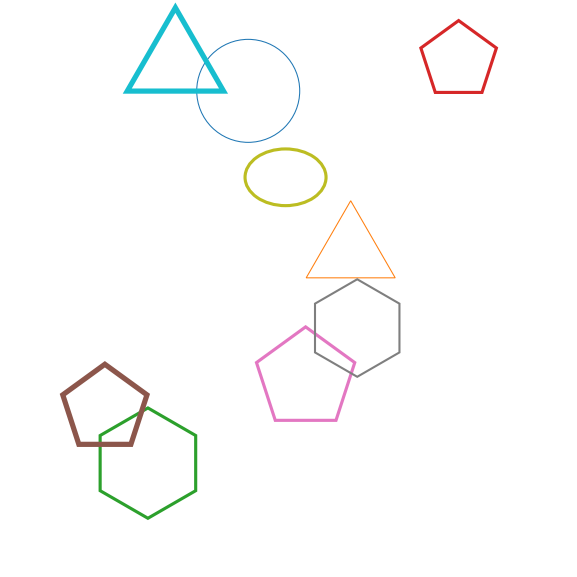[{"shape": "circle", "thickness": 0.5, "radius": 0.45, "center": [0.43, 0.842]}, {"shape": "triangle", "thickness": 0.5, "radius": 0.44, "center": [0.607, 0.563]}, {"shape": "hexagon", "thickness": 1.5, "radius": 0.48, "center": [0.256, 0.197]}, {"shape": "pentagon", "thickness": 1.5, "radius": 0.34, "center": [0.794, 0.895]}, {"shape": "pentagon", "thickness": 2.5, "radius": 0.38, "center": [0.182, 0.292]}, {"shape": "pentagon", "thickness": 1.5, "radius": 0.45, "center": [0.529, 0.344]}, {"shape": "hexagon", "thickness": 1, "radius": 0.42, "center": [0.619, 0.431]}, {"shape": "oval", "thickness": 1.5, "radius": 0.35, "center": [0.494, 0.692]}, {"shape": "triangle", "thickness": 2.5, "radius": 0.48, "center": [0.304, 0.89]}]